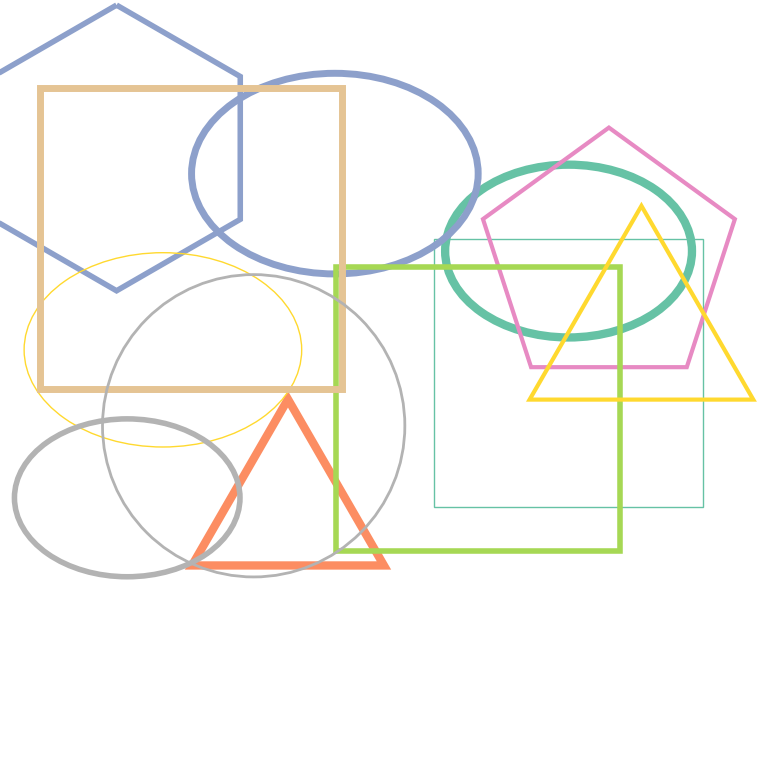[{"shape": "square", "thickness": 0.5, "radius": 0.87, "center": [0.739, 0.516]}, {"shape": "oval", "thickness": 3, "radius": 0.8, "center": [0.738, 0.674]}, {"shape": "triangle", "thickness": 3, "radius": 0.72, "center": [0.374, 0.338]}, {"shape": "hexagon", "thickness": 2, "radius": 0.93, "center": [0.151, 0.808]}, {"shape": "oval", "thickness": 2.5, "radius": 0.93, "center": [0.435, 0.775]}, {"shape": "pentagon", "thickness": 1.5, "radius": 0.86, "center": [0.791, 0.662]}, {"shape": "square", "thickness": 2, "radius": 0.92, "center": [0.621, 0.469]}, {"shape": "triangle", "thickness": 1.5, "radius": 0.84, "center": [0.833, 0.565]}, {"shape": "oval", "thickness": 0.5, "radius": 0.9, "center": [0.212, 0.546]}, {"shape": "square", "thickness": 2.5, "radius": 0.98, "center": [0.248, 0.69]}, {"shape": "circle", "thickness": 1, "radius": 0.98, "center": [0.329, 0.447]}, {"shape": "oval", "thickness": 2, "radius": 0.73, "center": [0.165, 0.353]}]